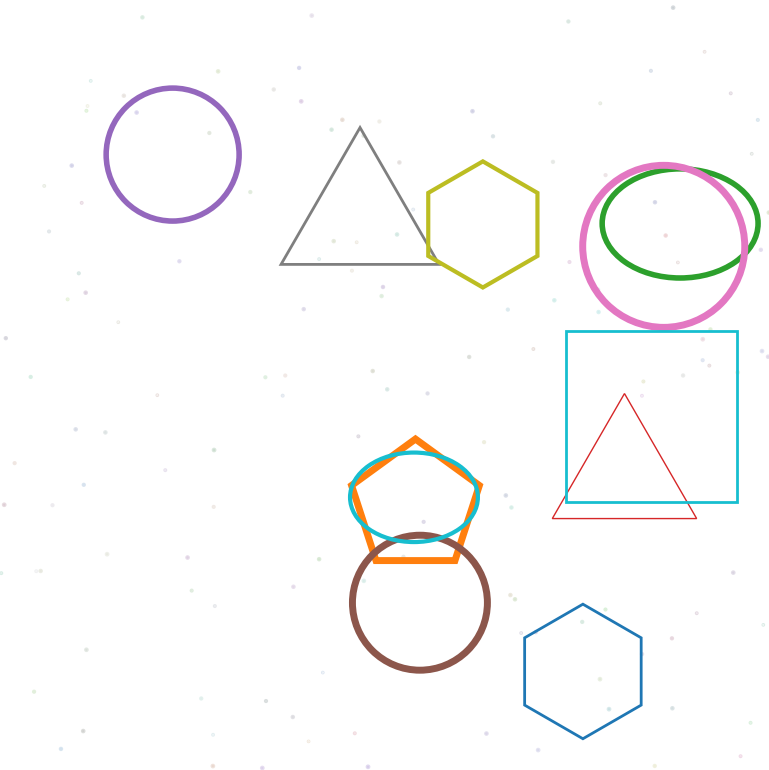[{"shape": "hexagon", "thickness": 1, "radius": 0.44, "center": [0.757, 0.128]}, {"shape": "pentagon", "thickness": 2.5, "radius": 0.44, "center": [0.54, 0.343]}, {"shape": "oval", "thickness": 2, "radius": 0.51, "center": [0.883, 0.71]}, {"shape": "triangle", "thickness": 0.5, "radius": 0.54, "center": [0.811, 0.381]}, {"shape": "circle", "thickness": 2, "radius": 0.43, "center": [0.224, 0.799]}, {"shape": "circle", "thickness": 2.5, "radius": 0.44, "center": [0.545, 0.217]}, {"shape": "circle", "thickness": 2.5, "radius": 0.53, "center": [0.862, 0.68]}, {"shape": "triangle", "thickness": 1, "radius": 0.59, "center": [0.468, 0.716]}, {"shape": "hexagon", "thickness": 1.5, "radius": 0.41, "center": [0.627, 0.709]}, {"shape": "square", "thickness": 1, "radius": 0.55, "center": [0.846, 0.46]}, {"shape": "oval", "thickness": 1.5, "radius": 0.42, "center": [0.538, 0.354]}]